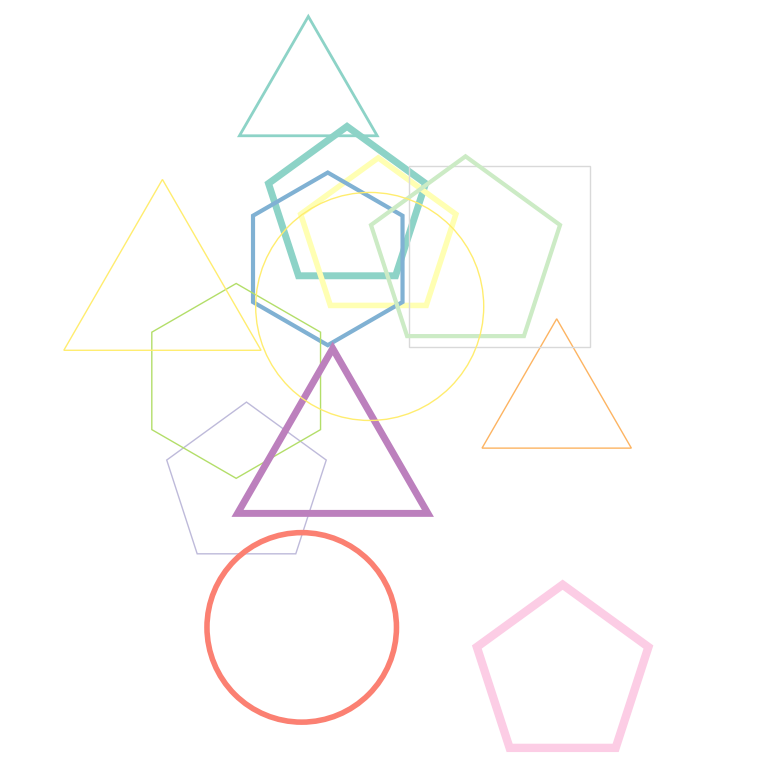[{"shape": "triangle", "thickness": 1, "radius": 0.52, "center": [0.4, 0.875]}, {"shape": "pentagon", "thickness": 2.5, "radius": 0.54, "center": [0.451, 0.729]}, {"shape": "pentagon", "thickness": 2, "radius": 0.53, "center": [0.491, 0.689]}, {"shape": "pentagon", "thickness": 0.5, "radius": 0.54, "center": [0.32, 0.369]}, {"shape": "circle", "thickness": 2, "radius": 0.62, "center": [0.392, 0.185]}, {"shape": "hexagon", "thickness": 1.5, "radius": 0.56, "center": [0.426, 0.664]}, {"shape": "triangle", "thickness": 0.5, "radius": 0.56, "center": [0.723, 0.474]}, {"shape": "hexagon", "thickness": 0.5, "radius": 0.63, "center": [0.307, 0.505]}, {"shape": "pentagon", "thickness": 3, "radius": 0.59, "center": [0.731, 0.124]}, {"shape": "square", "thickness": 0.5, "radius": 0.59, "center": [0.649, 0.667]}, {"shape": "triangle", "thickness": 2.5, "radius": 0.71, "center": [0.432, 0.405]}, {"shape": "pentagon", "thickness": 1.5, "radius": 0.65, "center": [0.605, 0.668]}, {"shape": "triangle", "thickness": 0.5, "radius": 0.74, "center": [0.211, 0.619]}, {"shape": "circle", "thickness": 0.5, "radius": 0.74, "center": [0.48, 0.602]}]